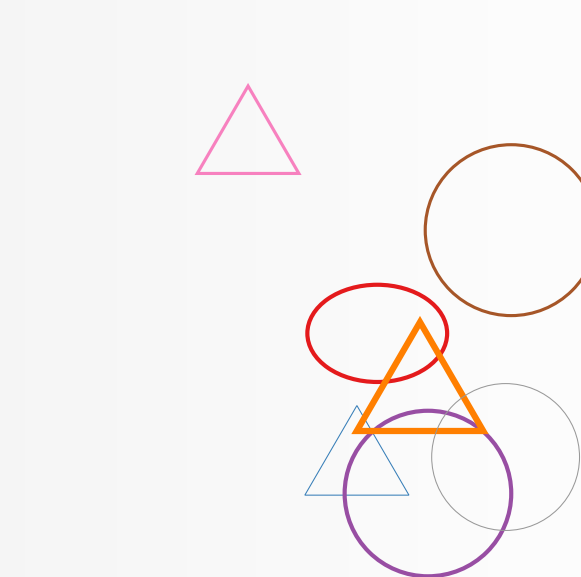[{"shape": "oval", "thickness": 2, "radius": 0.6, "center": [0.649, 0.422]}, {"shape": "triangle", "thickness": 0.5, "radius": 0.52, "center": [0.614, 0.193]}, {"shape": "circle", "thickness": 2, "radius": 0.72, "center": [0.736, 0.145]}, {"shape": "triangle", "thickness": 3, "radius": 0.63, "center": [0.723, 0.316]}, {"shape": "circle", "thickness": 1.5, "radius": 0.74, "center": [0.88, 0.601]}, {"shape": "triangle", "thickness": 1.5, "radius": 0.5, "center": [0.427, 0.749]}, {"shape": "circle", "thickness": 0.5, "radius": 0.64, "center": [0.87, 0.208]}]